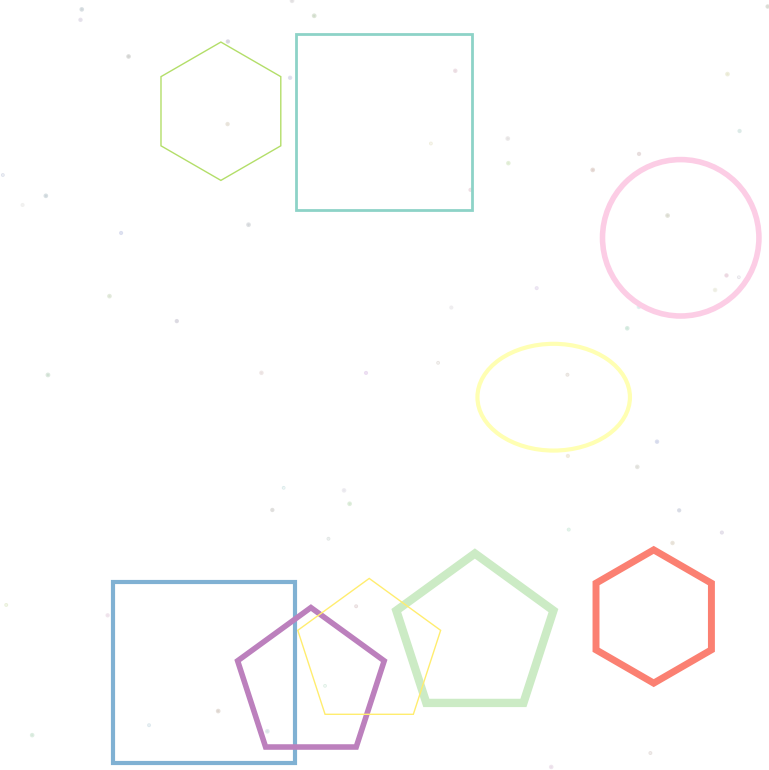[{"shape": "square", "thickness": 1, "radius": 0.57, "center": [0.499, 0.842]}, {"shape": "oval", "thickness": 1.5, "radius": 0.5, "center": [0.719, 0.484]}, {"shape": "hexagon", "thickness": 2.5, "radius": 0.43, "center": [0.849, 0.199]}, {"shape": "square", "thickness": 1.5, "radius": 0.59, "center": [0.265, 0.126]}, {"shape": "hexagon", "thickness": 0.5, "radius": 0.45, "center": [0.287, 0.856]}, {"shape": "circle", "thickness": 2, "radius": 0.51, "center": [0.884, 0.691]}, {"shape": "pentagon", "thickness": 2, "radius": 0.5, "center": [0.404, 0.111]}, {"shape": "pentagon", "thickness": 3, "radius": 0.54, "center": [0.617, 0.174]}, {"shape": "pentagon", "thickness": 0.5, "radius": 0.49, "center": [0.479, 0.151]}]